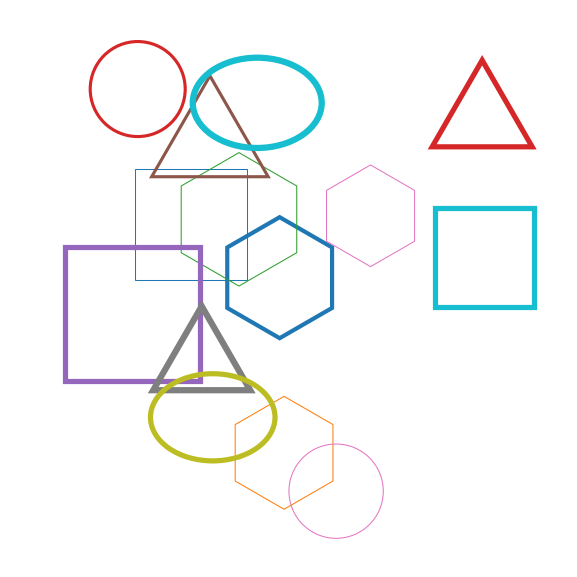[{"shape": "square", "thickness": 0.5, "radius": 0.48, "center": [0.331, 0.611]}, {"shape": "hexagon", "thickness": 2, "radius": 0.52, "center": [0.484, 0.518]}, {"shape": "hexagon", "thickness": 0.5, "radius": 0.49, "center": [0.492, 0.215]}, {"shape": "hexagon", "thickness": 0.5, "radius": 0.58, "center": [0.414, 0.619]}, {"shape": "circle", "thickness": 1.5, "radius": 0.41, "center": [0.238, 0.845]}, {"shape": "triangle", "thickness": 2.5, "radius": 0.5, "center": [0.835, 0.795]}, {"shape": "square", "thickness": 2.5, "radius": 0.58, "center": [0.23, 0.456]}, {"shape": "triangle", "thickness": 1.5, "radius": 0.58, "center": [0.364, 0.751]}, {"shape": "circle", "thickness": 0.5, "radius": 0.41, "center": [0.582, 0.149]}, {"shape": "hexagon", "thickness": 0.5, "radius": 0.44, "center": [0.642, 0.625]}, {"shape": "triangle", "thickness": 3, "radius": 0.48, "center": [0.349, 0.372]}, {"shape": "oval", "thickness": 2.5, "radius": 0.54, "center": [0.368, 0.277]}, {"shape": "square", "thickness": 2.5, "radius": 0.43, "center": [0.839, 0.554]}, {"shape": "oval", "thickness": 3, "radius": 0.56, "center": [0.445, 0.821]}]